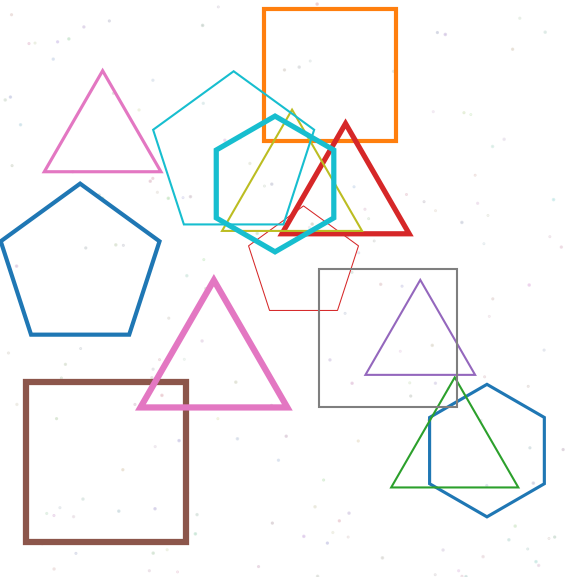[{"shape": "pentagon", "thickness": 2, "radius": 0.72, "center": [0.139, 0.537]}, {"shape": "hexagon", "thickness": 1.5, "radius": 0.57, "center": [0.843, 0.219]}, {"shape": "square", "thickness": 2, "radius": 0.57, "center": [0.572, 0.869]}, {"shape": "triangle", "thickness": 1, "radius": 0.64, "center": [0.787, 0.219]}, {"shape": "triangle", "thickness": 2.5, "radius": 0.64, "center": [0.598, 0.658]}, {"shape": "pentagon", "thickness": 0.5, "radius": 0.5, "center": [0.526, 0.543]}, {"shape": "triangle", "thickness": 1, "radius": 0.55, "center": [0.728, 0.405]}, {"shape": "square", "thickness": 3, "radius": 0.69, "center": [0.184, 0.199]}, {"shape": "triangle", "thickness": 1.5, "radius": 0.58, "center": [0.178, 0.76]}, {"shape": "triangle", "thickness": 3, "radius": 0.73, "center": [0.37, 0.367]}, {"shape": "square", "thickness": 1, "radius": 0.6, "center": [0.672, 0.414]}, {"shape": "triangle", "thickness": 1, "radius": 0.7, "center": [0.506, 0.669]}, {"shape": "pentagon", "thickness": 1, "radius": 0.73, "center": [0.405, 0.729]}, {"shape": "hexagon", "thickness": 2.5, "radius": 0.59, "center": [0.476, 0.681]}]